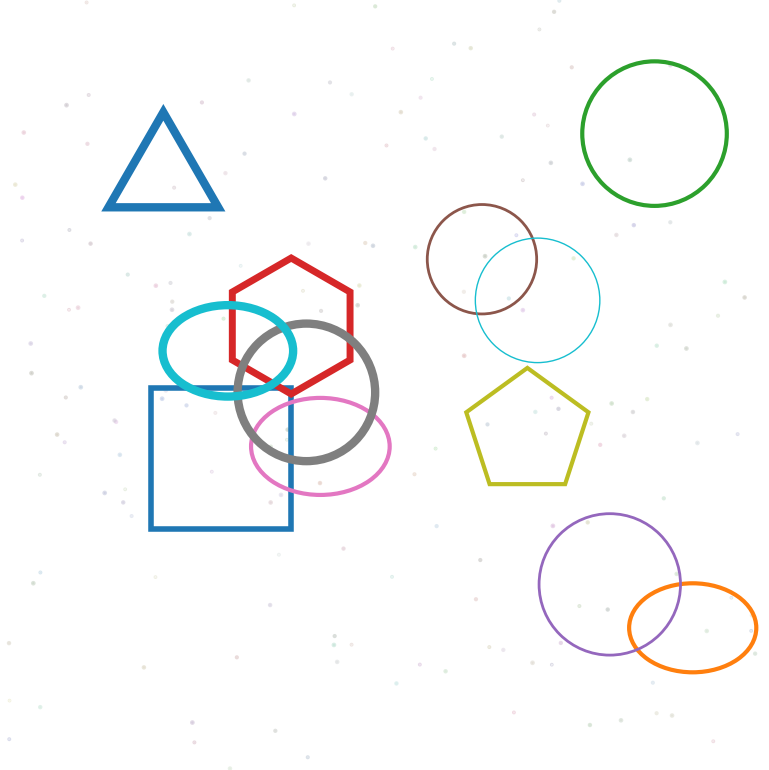[{"shape": "square", "thickness": 2, "radius": 0.46, "center": [0.287, 0.405]}, {"shape": "triangle", "thickness": 3, "radius": 0.41, "center": [0.212, 0.772]}, {"shape": "oval", "thickness": 1.5, "radius": 0.41, "center": [0.9, 0.185]}, {"shape": "circle", "thickness": 1.5, "radius": 0.47, "center": [0.85, 0.826]}, {"shape": "hexagon", "thickness": 2.5, "radius": 0.44, "center": [0.378, 0.577]}, {"shape": "circle", "thickness": 1, "radius": 0.46, "center": [0.792, 0.241]}, {"shape": "circle", "thickness": 1, "radius": 0.36, "center": [0.626, 0.663]}, {"shape": "oval", "thickness": 1.5, "radius": 0.45, "center": [0.416, 0.42]}, {"shape": "circle", "thickness": 3, "radius": 0.45, "center": [0.398, 0.49]}, {"shape": "pentagon", "thickness": 1.5, "radius": 0.42, "center": [0.685, 0.439]}, {"shape": "oval", "thickness": 3, "radius": 0.42, "center": [0.296, 0.544]}, {"shape": "circle", "thickness": 0.5, "radius": 0.4, "center": [0.698, 0.61]}]